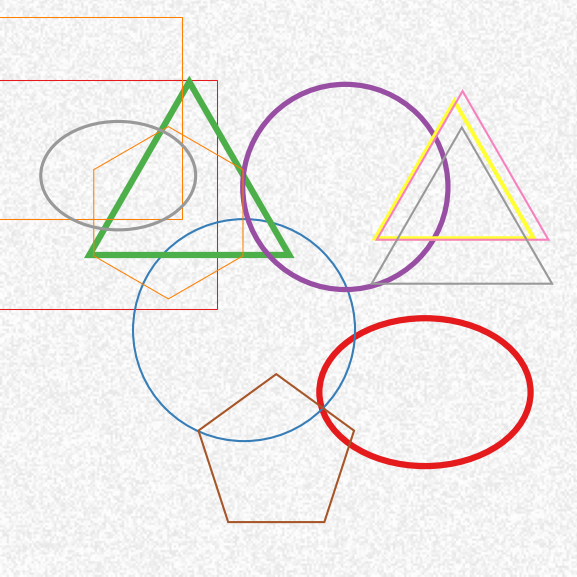[{"shape": "oval", "thickness": 3, "radius": 0.91, "center": [0.736, 0.32]}, {"shape": "square", "thickness": 0.5, "radius": 0.99, "center": [0.177, 0.663]}, {"shape": "circle", "thickness": 1, "radius": 0.96, "center": [0.423, 0.428]}, {"shape": "triangle", "thickness": 3, "radius": 1.0, "center": [0.328, 0.658]}, {"shape": "circle", "thickness": 2.5, "radius": 0.89, "center": [0.598, 0.675]}, {"shape": "hexagon", "thickness": 0.5, "radius": 0.75, "center": [0.292, 0.631]}, {"shape": "square", "thickness": 0.5, "radius": 0.87, "center": [0.14, 0.795]}, {"shape": "triangle", "thickness": 2, "radius": 0.79, "center": [0.787, 0.666]}, {"shape": "pentagon", "thickness": 1, "radius": 0.71, "center": [0.478, 0.21]}, {"shape": "triangle", "thickness": 1, "radius": 0.86, "center": [0.801, 0.67]}, {"shape": "oval", "thickness": 1.5, "radius": 0.67, "center": [0.205, 0.695]}, {"shape": "triangle", "thickness": 1, "radius": 0.9, "center": [0.8, 0.598]}]